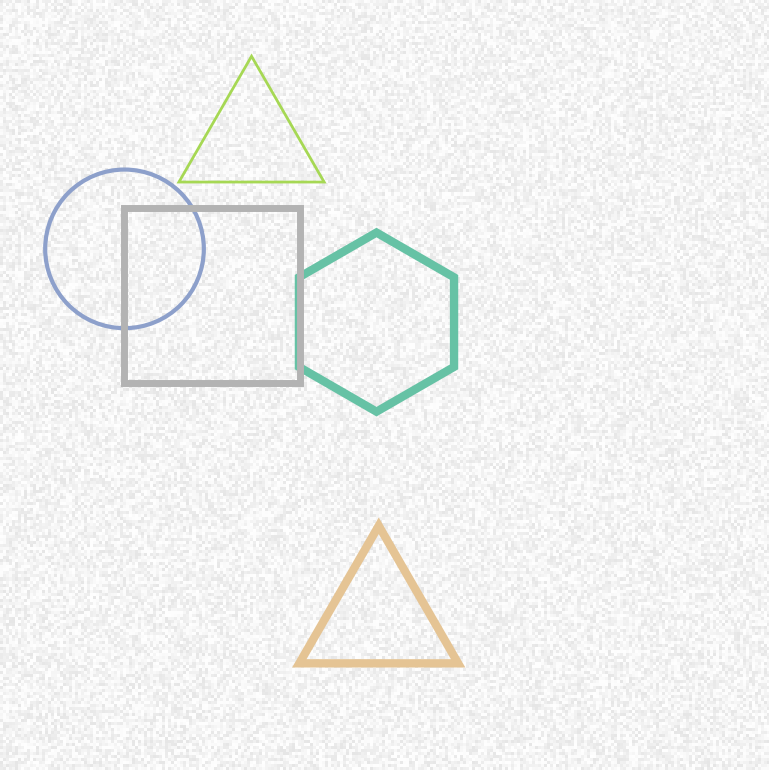[{"shape": "hexagon", "thickness": 3, "radius": 0.58, "center": [0.489, 0.582]}, {"shape": "circle", "thickness": 1.5, "radius": 0.52, "center": [0.162, 0.677]}, {"shape": "triangle", "thickness": 1, "radius": 0.54, "center": [0.327, 0.818]}, {"shape": "triangle", "thickness": 3, "radius": 0.6, "center": [0.492, 0.198]}, {"shape": "square", "thickness": 2.5, "radius": 0.57, "center": [0.275, 0.616]}]